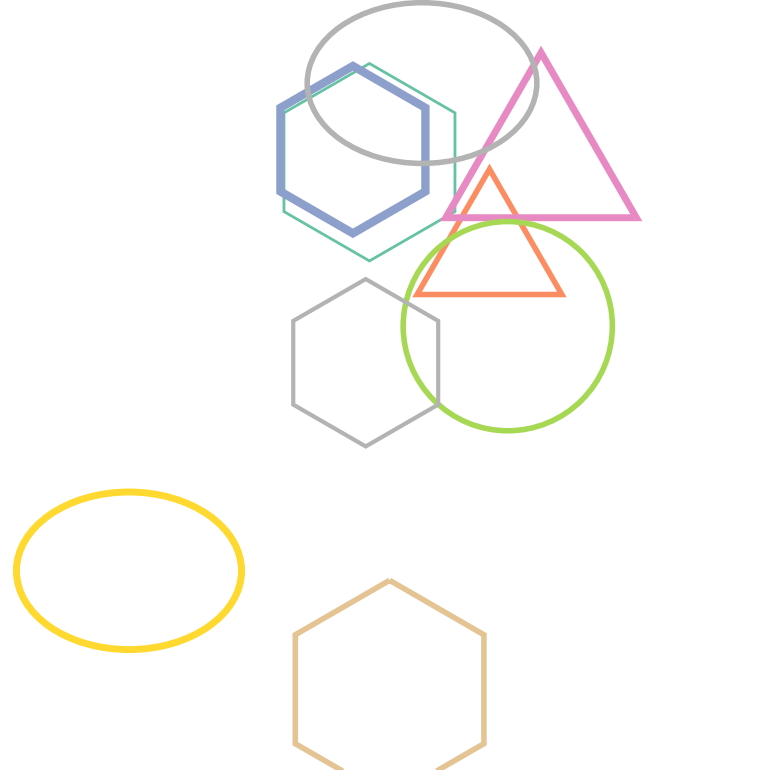[{"shape": "hexagon", "thickness": 1, "radius": 0.64, "center": [0.48, 0.789]}, {"shape": "triangle", "thickness": 2, "radius": 0.54, "center": [0.636, 0.672]}, {"shape": "hexagon", "thickness": 3, "radius": 0.54, "center": [0.458, 0.806]}, {"shape": "triangle", "thickness": 2.5, "radius": 0.71, "center": [0.703, 0.789]}, {"shape": "circle", "thickness": 2, "radius": 0.68, "center": [0.659, 0.576]}, {"shape": "oval", "thickness": 2.5, "radius": 0.73, "center": [0.168, 0.259]}, {"shape": "hexagon", "thickness": 2, "radius": 0.71, "center": [0.506, 0.105]}, {"shape": "hexagon", "thickness": 1.5, "radius": 0.54, "center": [0.475, 0.529]}, {"shape": "oval", "thickness": 2, "radius": 0.75, "center": [0.548, 0.892]}]